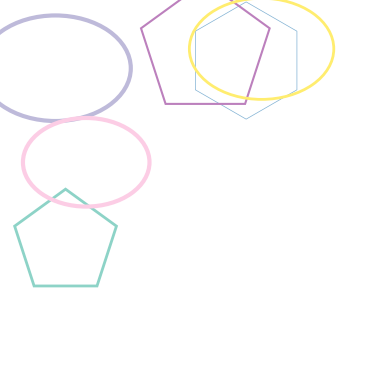[{"shape": "pentagon", "thickness": 2, "radius": 0.7, "center": [0.17, 0.37]}, {"shape": "oval", "thickness": 3, "radius": 0.98, "center": [0.144, 0.823]}, {"shape": "hexagon", "thickness": 0.5, "radius": 0.76, "center": [0.639, 0.843]}, {"shape": "oval", "thickness": 3, "radius": 0.82, "center": [0.224, 0.578]}, {"shape": "pentagon", "thickness": 1.5, "radius": 0.88, "center": [0.533, 0.872]}, {"shape": "oval", "thickness": 2, "radius": 0.94, "center": [0.679, 0.873]}]